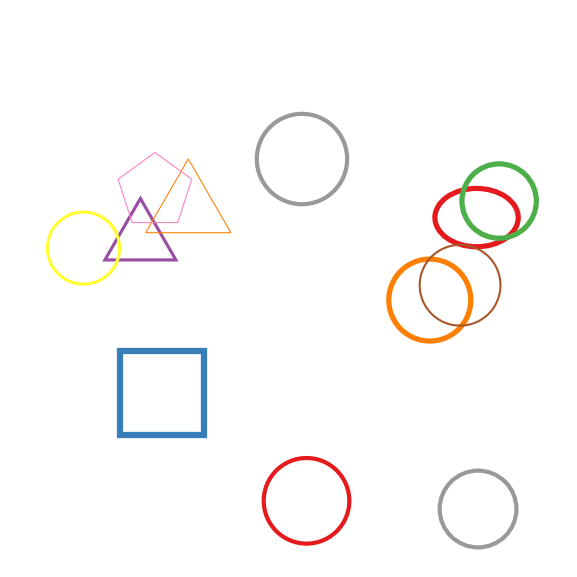[{"shape": "circle", "thickness": 2, "radius": 0.37, "center": [0.531, 0.132]}, {"shape": "oval", "thickness": 2.5, "radius": 0.36, "center": [0.825, 0.622]}, {"shape": "square", "thickness": 3, "radius": 0.36, "center": [0.281, 0.319]}, {"shape": "circle", "thickness": 2.5, "radius": 0.32, "center": [0.864, 0.651]}, {"shape": "triangle", "thickness": 1.5, "radius": 0.35, "center": [0.243, 0.584]}, {"shape": "triangle", "thickness": 0.5, "radius": 0.43, "center": [0.326, 0.639]}, {"shape": "circle", "thickness": 2.5, "radius": 0.35, "center": [0.744, 0.48]}, {"shape": "circle", "thickness": 1.5, "radius": 0.31, "center": [0.145, 0.57]}, {"shape": "circle", "thickness": 1, "radius": 0.35, "center": [0.797, 0.505]}, {"shape": "pentagon", "thickness": 0.5, "radius": 0.34, "center": [0.268, 0.668]}, {"shape": "circle", "thickness": 2, "radius": 0.39, "center": [0.523, 0.724]}, {"shape": "circle", "thickness": 2, "radius": 0.33, "center": [0.828, 0.118]}]